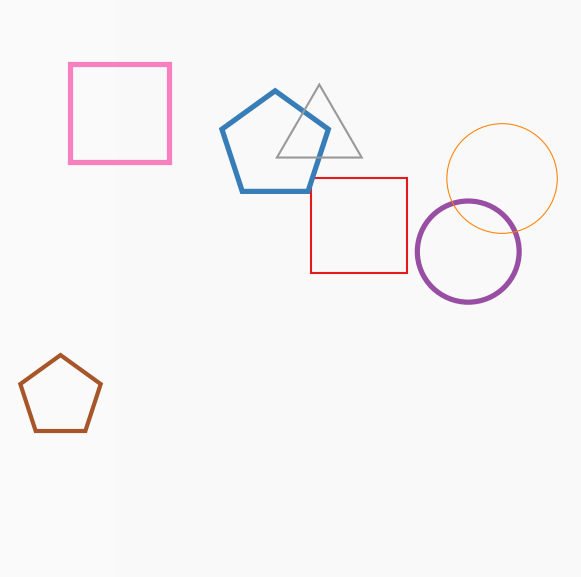[{"shape": "square", "thickness": 1, "radius": 0.41, "center": [0.618, 0.609]}, {"shape": "pentagon", "thickness": 2.5, "radius": 0.48, "center": [0.473, 0.746]}, {"shape": "circle", "thickness": 2.5, "radius": 0.44, "center": [0.806, 0.563]}, {"shape": "circle", "thickness": 0.5, "radius": 0.47, "center": [0.864, 0.69]}, {"shape": "pentagon", "thickness": 2, "radius": 0.36, "center": [0.104, 0.312]}, {"shape": "square", "thickness": 2.5, "radius": 0.42, "center": [0.206, 0.804]}, {"shape": "triangle", "thickness": 1, "radius": 0.42, "center": [0.549, 0.768]}]